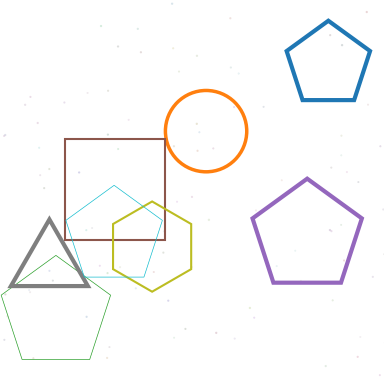[{"shape": "pentagon", "thickness": 3, "radius": 0.57, "center": [0.853, 0.832]}, {"shape": "circle", "thickness": 2.5, "radius": 0.53, "center": [0.535, 0.659]}, {"shape": "pentagon", "thickness": 0.5, "radius": 0.75, "center": [0.145, 0.187]}, {"shape": "pentagon", "thickness": 3, "radius": 0.75, "center": [0.798, 0.387]}, {"shape": "square", "thickness": 1.5, "radius": 0.65, "center": [0.3, 0.508]}, {"shape": "triangle", "thickness": 3, "radius": 0.58, "center": [0.128, 0.315]}, {"shape": "hexagon", "thickness": 1.5, "radius": 0.59, "center": [0.395, 0.36]}, {"shape": "pentagon", "thickness": 0.5, "radius": 0.66, "center": [0.296, 0.387]}]